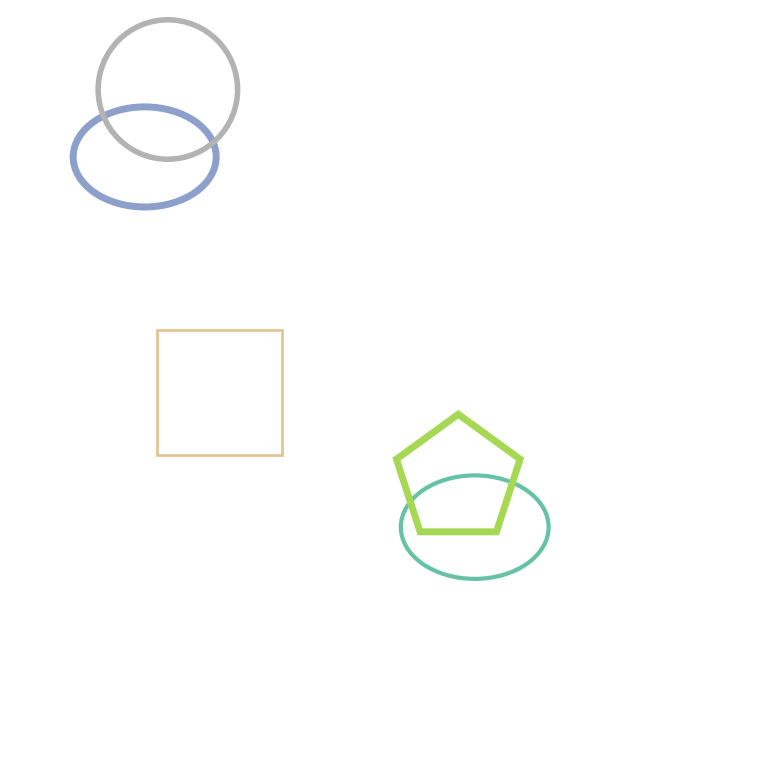[{"shape": "oval", "thickness": 1.5, "radius": 0.48, "center": [0.617, 0.315]}, {"shape": "oval", "thickness": 2.5, "radius": 0.46, "center": [0.188, 0.796]}, {"shape": "pentagon", "thickness": 2.5, "radius": 0.42, "center": [0.595, 0.378]}, {"shape": "square", "thickness": 1, "radius": 0.4, "center": [0.285, 0.49]}, {"shape": "circle", "thickness": 2, "radius": 0.45, "center": [0.218, 0.884]}]